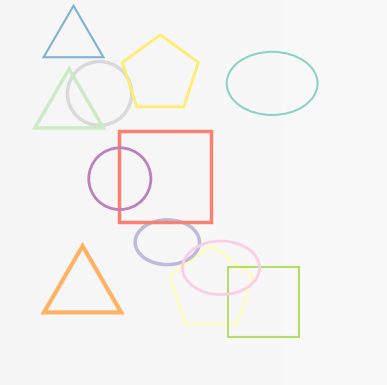[{"shape": "oval", "thickness": 1.5, "radius": 0.59, "center": [0.702, 0.783]}, {"shape": "pentagon", "thickness": 1.5, "radius": 0.56, "center": [0.545, 0.249]}, {"shape": "oval", "thickness": 2.5, "radius": 0.42, "center": [0.432, 0.371]}, {"shape": "square", "thickness": 2.5, "radius": 0.59, "center": [0.426, 0.541]}, {"shape": "triangle", "thickness": 1.5, "radius": 0.45, "center": [0.19, 0.896]}, {"shape": "triangle", "thickness": 3, "radius": 0.57, "center": [0.213, 0.246]}, {"shape": "square", "thickness": 1.5, "radius": 0.46, "center": [0.68, 0.215]}, {"shape": "oval", "thickness": 2, "radius": 0.5, "center": [0.57, 0.304]}, {"shape": "circle", "thickness": 2.5, "radius": 0.41, "center": [0.257, 0.757]}, {"shape": "circle", "thickness": 2, "radius": 0.4, "center": [0.309, 0.536]}, {"shape": "triangle", "thickness": 2.5, "radius": 0.51, "center": [0.178, 0.719]}, {"shape": "pentagon", "thickness": 2, "radius": 0.52, "center": [0.414, 0.806]}]